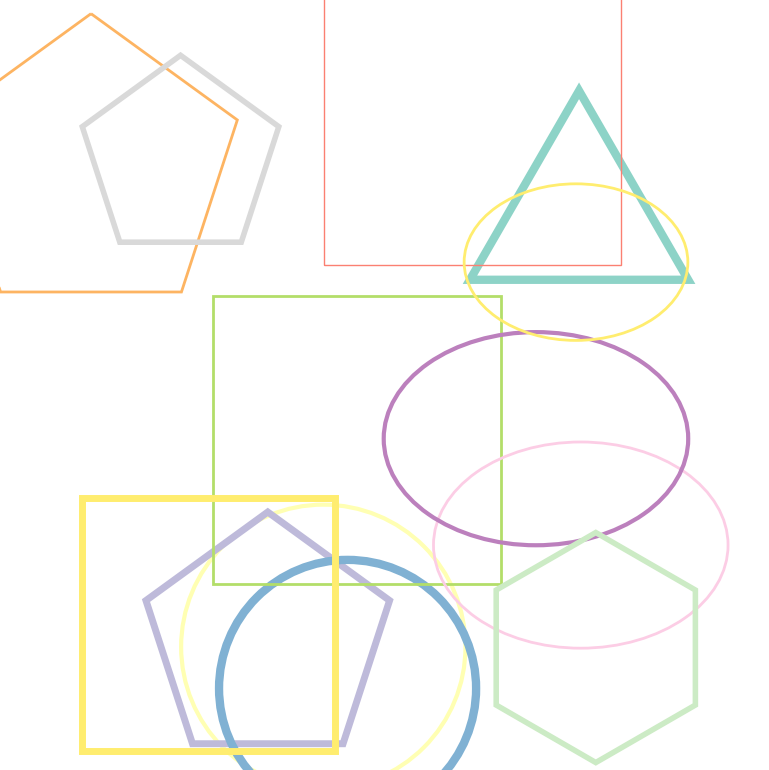[{"shape": "triangle", "thickness": 3, "radius": 0.82, "center": [0.752, 0.718]}, {"shape": "circle", "thickness": 1.5, "radius": 0.92, "center": [0.42, 0.16]}, {"shape": "pentagon", "thickness": 2.5, "radius": 0.83, "center": [0.348, 0.169]}, {"shape": "square", "thickness": 0.5, "radius": 0.97, "center": [0.614, 0.849]}, {"shape": "circle", "thickness": 3, "radius": 0.83, "center": [0.451, 0.106]}, {"shape": "pentagon", "thickness": 1, "radius": 1.0, "center": [0.118, 0.782]}, {"shape": "square", "thickness": 1, "radius": 0.94, "center": [0.464, 0.429]}, {"shape": "oval", "thickness": 1, "radius": 0.96, "center": [0.754, 0.292]}, {"shape": "pentagon", "thickness": 2, "radius": 0.67, "center": [0.234, 0.794]}, {"shape": "oval", "thickness": 1.5, "radius": 0.99, "center": [0.696, 0.43]}, {"shape": "hexagon", "thickness": 2, "radius": 0.75, "center": [0.774, 0.159]}, {"shape": "oval", "thickness": 1, "radius": 0.73, "center": [0.748, 0.66]}, {"shape": "square", "thickness": 2.5, "radius": 0.82, "center": [0.271, 0.189]}]